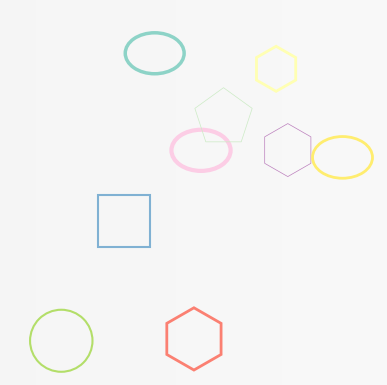[{"shape": "oval", "thickness": 2.5, "radius": 0.38, "center": [0.399, 0.862]}, {"shape": "hexagon", "thickness": 2, "radius": 0.29, "center": [0.713, 0.821]}, {"shape": "hexagon", "thickness": 2, "radius": 0.4, "center": [0.5, 0.12]}, {"shape": "square", "thickness": 1.5, "radius": 0.33, "center": [0.32, 0.426]}, {"shape": "circle", "thickness": 1.5, "radius": 0.4, "center": [0.158, 0.115]}, {"shape": "oval", "thickness": 3, "radius": 0.38, "center": [0.519, 0.61]}, {"shape": "hexagon", "thickness": 0.5, "radius": 0.34, "center": [0.743, 0.61]}, {"shape": "pentagon", "thickness": 0.5, "radius": 0.39, "center": [0.577, 0.694]}, {"shape": "oval", "thickness": 2, "radius": 0.39, "center": [0.884, 0.591]}]